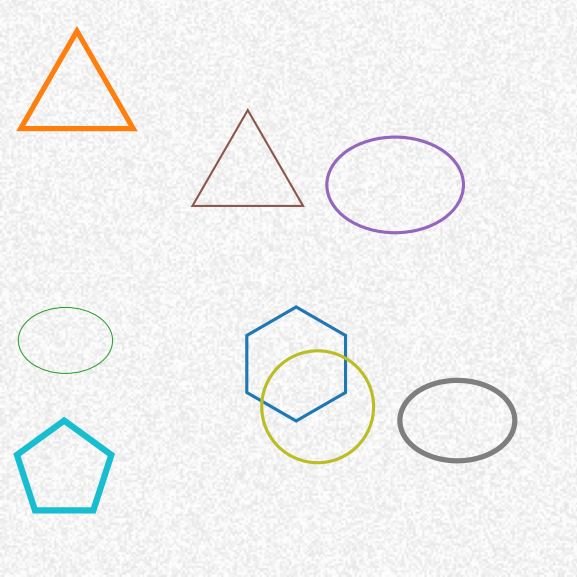[{"shape": "hexagon", "thickness": 1.5, "radius": 0.49, "center": [0.513, 0.369]}, {"shape": "triangle", "thickness": 2.5, "radius": 0.56, "center": [0.133, 0.833]}, {"shape": "oval", "thickness": 0.5, "radius": 0.41, "center": [0.113, 0.41]}, {"shape": "oval", "thickness": 1.5, "radius": 0.59, "center": [0.684, 0.679]}, {"shape": "triangle", "thickness": 1, "radius": 0.55, "center": [0.429, 0.698]}, {"shape": "oval", "thickness": 2.5, "radius": 0.5, "center": [0.792, 0.271]}, {"shape": "circle", "thickness": 1.5, "radius": 0.48, "center": [0.55, 0.295]}, {"shape": "pentagon", "thickness": 3, "radius": 0.43, "center": [0.111, 0.185]}]